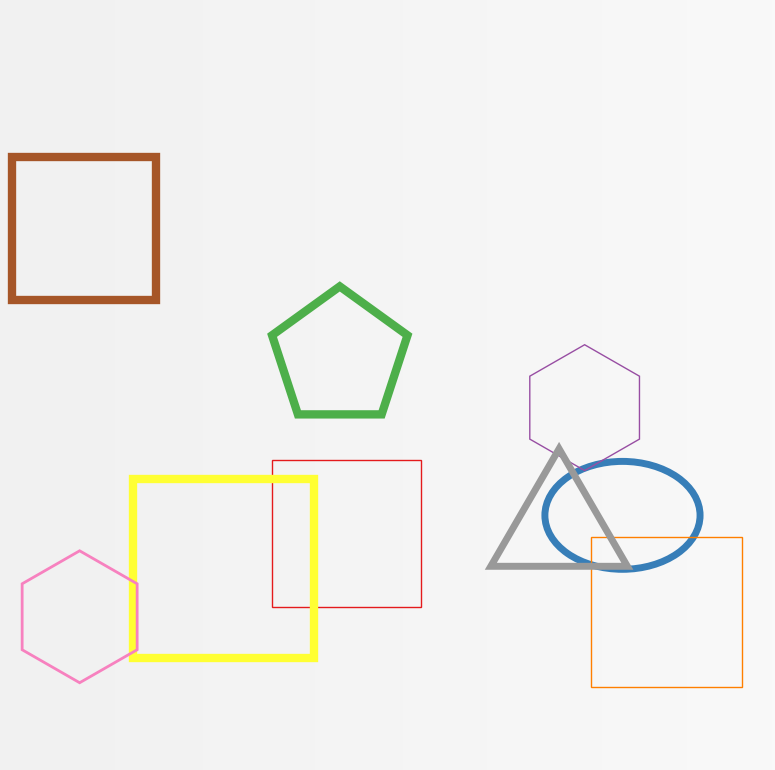[{"shape": "square", "thickness": 0.5, "radius": 0.48, "center": [0.447, 0.307]}, {"shape": "oval", "thickness": 2.5, "radius": 0.5, "center": [0.803, 0.331]}, {"shape": "pentagon", "thickness": 3, "radius": 0.46, "center": [0.438, 0.536]}, {"shape": "hexagon", "thickness": 0.5, "radius": 0.41, "center": [0.754, 0.471]}, {"shape": "square", "thickness": 0.5, "radius": 0.49, "center": [0.86, 0.205]}, {"shape": "square", "thickness": 3, "radius": 0.58, "center": [0.289, 0.261]}, {"shape": "square", "thickness": 3, "radius": 0.47, "center": [0.109, 0.703]}, {"shape": "hexagon", "thickness": 1, "radius": 0.43, "center": [0.103, 0.199]}, {"shape": "triangle", "thickness": 2.5, "radius": 0.51, "center": [0.721, 0.315]}]